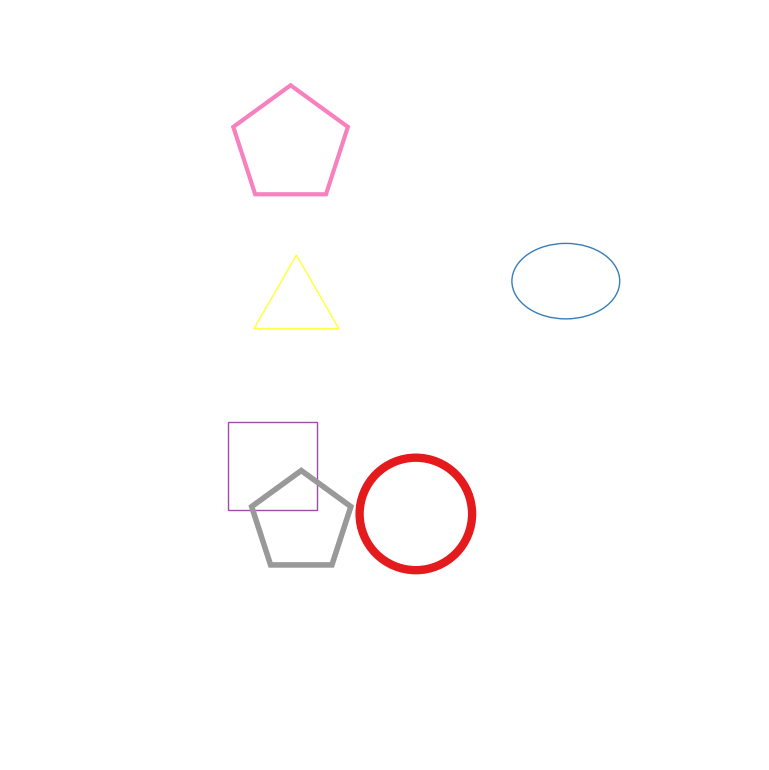[{"shape": "circle", "thickness": 3, "radius": 0.37, "center": [0.54, 0.333]}, {"shape": "oval", "thickness": 0.5, "radius": 0.35, "center": [0.735, 0.635]}, {"shape": "square", "thickness": 0.5, "radius": 0.29, "center": [0.354, 0.395]}, {"shape": "triangle", "thickness": 0.5, "radius": 0.32, "center": [0.385, 0.605]}, {"shape": "pentagon", "thickness": 1.5, "radius": 0.39, "center": [0.377, 0.811]}, {"shape": "pentagon", "thickness": 2, "radius": 0.34, "center": [0.391, 0.321]}]